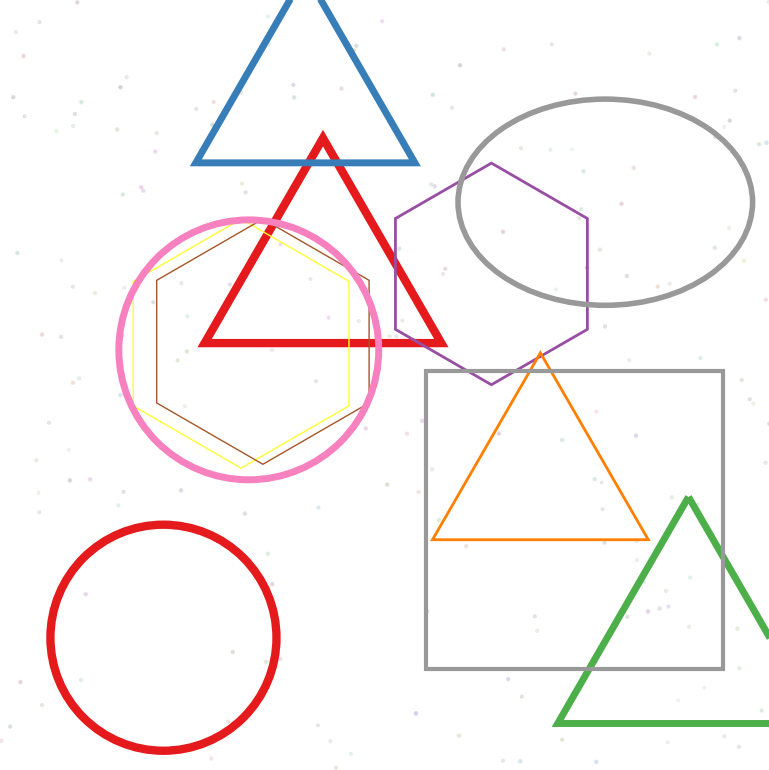[{"shape": "triangle", "thickness": 3, "radius": 0.89, "center": [0.419, 0.643]}, {"shape": "circle", "thickness": 3, "radius": 0.73, "center": [0.212, 0.172]}, {"shape": "triangle", "thickness": 2.5, "radius": 0.82, "center": [0.397, 0.871]}, {"shape": "triangle", "thickness": 2.5, "radius": 0.98, "center": [0.894, 0.158]}, {"shape": "hexagon", "thickness": 1, "radius": 0.72, "center": [0.638, 0.644]}, {"shape": "triangle", "thickness": 1, "radius": 0.81, "center": [0.702, 0.38]}, {"shape": "hexagon", "thickness": 0.5, "radius": 0.81, "center": [0.313, 0.554]}, {"shape": "hexagon", "thickness": 0.5, "radius": 0.8, "center": [0.341, 0.556]}, {"shape": "circle", "thickness": 2.5, "radius": 0.84, "center": [0.323, 0.546]}, {"shape": "square", "thickness": 1.5, "radius": 0.97, "center": [0.746, 0.324]}, {"shape": "oval", "thickness": 2, "radius": 0.96, "center": [0.786, 0.737]}]